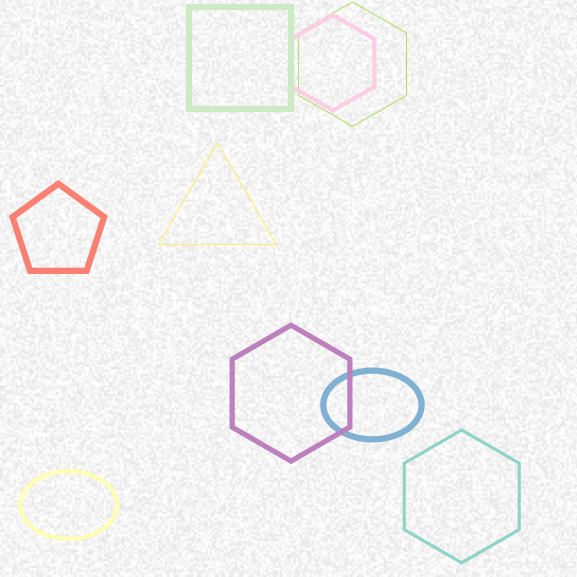[{"shape": "hexagon", "thickness": 1.5, "radius": 0.57, "center": [0.8, 0.14]}, {"shape": "oval", "thickness": 2, "radius": 0.42, "center": [0.119, 0.125]}, {"shape": "pentagon", "thickness": 3, "radius": 0.42, "center": [0.101, 0.598]}, {"shape": "oval", "thickness": 3, "radius": 0.43, "center": [0.645, 0.298]}, {"shape": "hexagon", "thickness": 0.5, "radius": 0.54, "center": [0.61, 0.888]}, {"shape": "hexagon", "thickness": 2, "radius": 0.41, "center": [0.577, 0.89]}, {"shape": "hexagon", "thickness": 2.5, "radius": 0.59, "center": [0.504, 0.318]}, {"shape": "square", "thickness": 3, "radius": 0.44, "center": [0.416, 0.898]}, {"shape": "triangle", "thickness": 0.5, "radius": 0.59, "center": [0.376, 0.635]}]